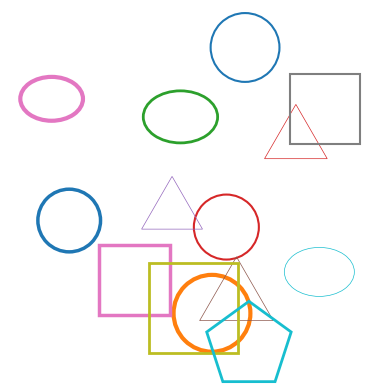[{"shape": "circle", "thickness": 2.5, "radius": 0.41, "center": [0.18, 0.427]}, {"shape": "circle", "thickness": 1.5, "radius": 0.45, "center": [0.636, 0.877]}, {"shape": "circle", "thickness": 3, "radius": 0.5, "center": [0.551, 0.186]}, {"shape": "oval", "thickness": 2, "radius": 0.48, "center": [0.469, 0.696]}, {"shape": "triangle", "thickness": 0.5, "radius": 0.47, "center": [0.769, 0.635]}, {"shape": "circle", "thickness": 1.5, "radius": 0.42, "center": [0.588, 0.41]}, {"shape": "triangle", "thickness": 0.5, "radius": 0.46, "center": [0.447, 0.451]}, {"shape": "triangle", "thickness": 0.5, "radius": 0.55, "center": [0.614, 0.222]}, {"shape": "oval", "thickness": 3, "radius": 0.41, "center": [0.134, 0.743]}, {"shape": "square", "thickness": 2.5, "radius": 0.46, "center": [0.349, 0.273]}, {"shape": "square", "thickness": 1.5, "radius": 0.45, "center": [0.843, 0.717]}, {"shape": "square", "thickness": 2, "radius": 0.58, "center": [0.503, 0.2]}, {"shape": "oval", "thickness": 0.5, "radius": 0.45, "center": [0.829, 0.294]}, {"shape": "pentagon", "thickness": 2, "radius": 0.58, "center": [0.647, 0.102]}]